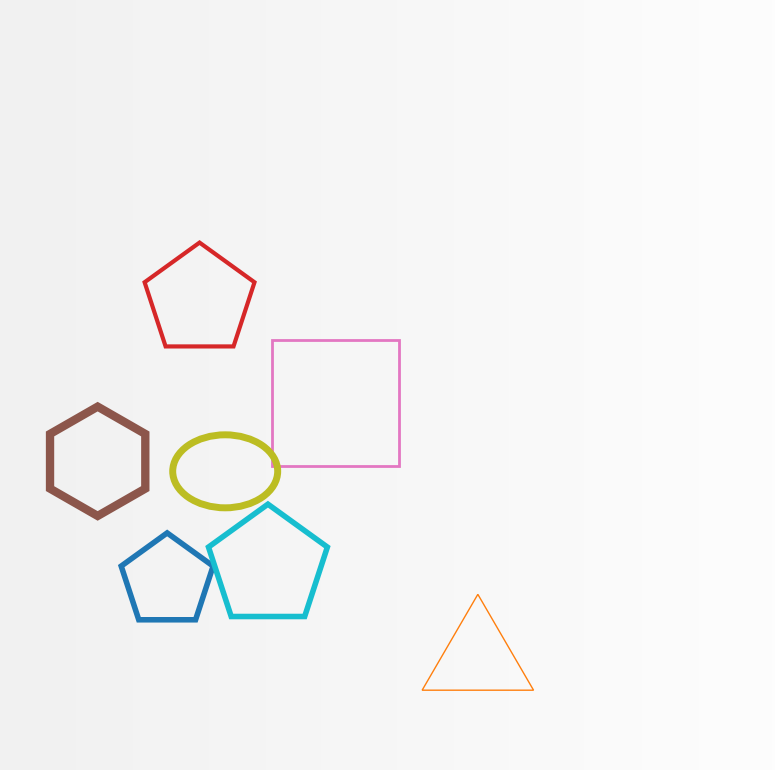[{"shape": "pentagon", "thickness": 2, "radius": 0.31, "center": [0.216, 0.246]}, {"shape": "triangle", "thickness": 0.5, "radius": 0.41, "center": [0.617, 0.145]}, {"shape": "pentagon", "thickness": 1.5, "radius": 0.37, "center": [0.257, 0.61]}, {"shape": "hexagon", "thickness": 3, "radius": 0.35, "center": [0.126, 0.401]}, {"shape": "square", "thickness": 1, "radius": 0.41, "center": [0.433, 0.476]}, {"shape": "oval", "thickness": 2.5, "radius": 0.34, "center": [0.291, 0.388]}, {"shape": "pentagon", "thickness": 2, "radius": 0.4, "center": [0.346, 0.265]}]